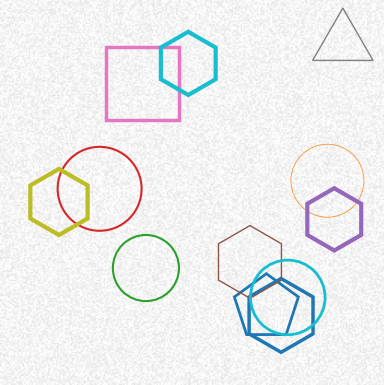[{"shape": "hexagon", "thickness": 2.5, "radius": 0.48, "center": [0.73, 0.181]}, {"shape": "pentagon", "thickness": 2, "radius": 0.44, "center": [0.692, 0.202]}, {"shape": "circle", "thickness": 0.5, "radius": 0.47, "center": [0.851, 0.531]}, {"shape": "circle", "thickness": 1.5, "radius": 0.43, "center": [0.379, 0.304]}, {"shape": "circle", "thickness": 1.5, "radius": 0.55, "center": [0.259, 0.51]}, {"shape": "hexagon", "thickness": 3, "radius": 0.4, "center": [0.868, 0.43]}, {"shape": "hexagon", "thickness": 1, "radius": 0.47, "center": [0.649, 0.32]}, {"shape": "square", "thickness": 2.5, "radius": 0.47, "center": [0.37, 0.783]}, {"shape": "triangle", "thickness": 1, "radius": 0.45, "center": [0.89, 0.888]}, {"shape": "hexagon", "thickness": 3, "radius": 0.43, "center": [0.153, 0.475]}, {"shape": "circle", "thickness": 2, "radius": 0.48, "center": [0.747, 0.227]}, {"shape": "hexagon", "thickness": 3, "radius": 0.41, "center": [0.489, 0.835]}]